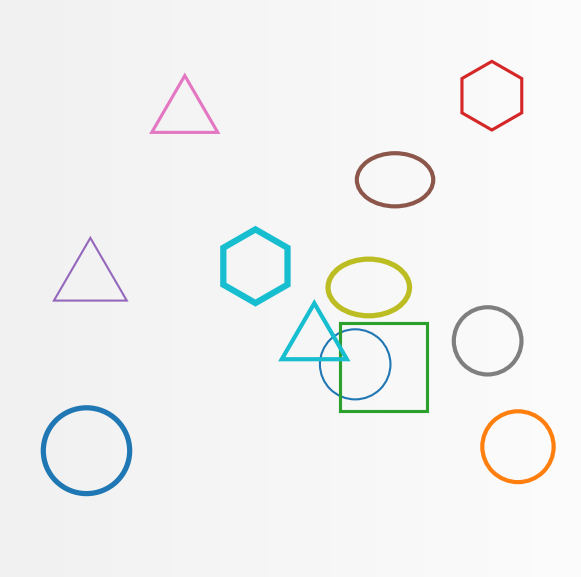[{"shape": "circle", "thickness": 1, "radius": 0.3, "center": [0.611, 0.368]}, {"shape": "circle", "thickness": 2.5, "radius": 0.37, "center": [0.149, 0.219]}, {"shape": "circle", "thickness": 2, "radius": 0.31, "center": [0.891, 0.226]}, {"shape": "square", "thickness": 1.5, "radius": 0.38, "center": [0.66, 0.364]}, {"shape": "hexagon", "thickness": 1.5, "radius": 0.3, "center": [0.846, 0.833]}, {"shape": "triangle", "thickness": 1, "radius": 0.36, "center": [0.155, 0.515]}, {"shape": "oval", "thickness": 2, "radius": 0.33, "center": [0.68, 0.688]}, {"shape": "triangle", "thickness": 1.5, "radius": 0.33, "center": [0.318, 0.803]}, {"shape": "circle", "thickness": 2, "radius": 0.29, "center": [0.839, 0.409]}, {"shape": "oval", "thickness": 2.5, "radius": 0.35, "center": [0.634, 0.501]}, {"shape": "hexagon", "thickness": 3, "radius": 0.32, "center": [0.439, 0.538]}, {"shape": "triangle", "thickness": 2, "radius": 0.32, "center": [0.541, 0.409]}]